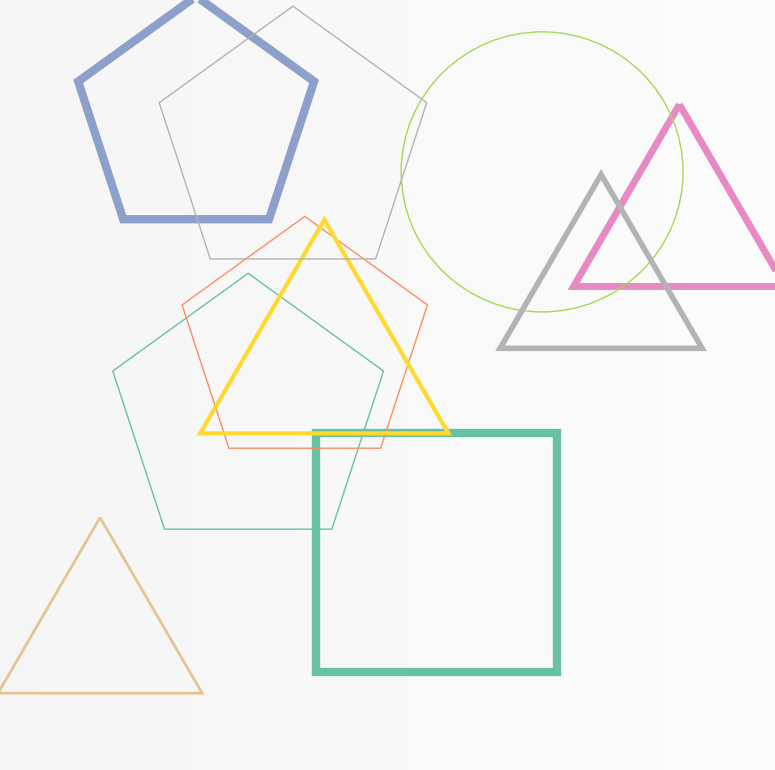[{"shape": "square", "thickness": 3, "radius": 0.78, "center": [0.564, 0.283]}, {"shape": "pentagon", "thickness": 0.5, "radius": 0.92, "center": [0.32, 0.461]}, {"shape": "pentagon", "thickness": 0.5, "radius": 0.83, "center": [0.393, 0.553]}, {"shape": "pentagon", "thickness": 3, "radius": 0.8, "center": [0.253, 0.845]}, {"shape": "triangle", "thickness": 2.5, "radius": 0.79, "center": [0.877, 0.707]}, {"shape": "circle", "thickness": 0.5, "radius": 0.91, "center": [0.699, 0.777]}, {"shape": "triangle", "thickness": 1.5, "radius": 0.92, "center": [0.418, 0.53]}, {"shape": "triangle", "thickness": 1, "radius": 0.76, "center": [0.129, 0.176]}, {"shape": "pentagon", "thickness": 0.5, "radius": 0.91, "center": [0.378, 0.811]}, {"shape": "triangle", "thickness": 2, "radius": 0.75, "center": [0.776, 0.623]}]